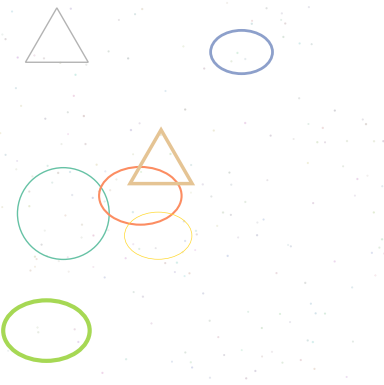[{"shape": "circle", "thickness": 1, "radius": 0.6, "center": [0.165, 0.445]}, {"shape": "oval", "thickness": 1.5, "radius": 0.54, "center": [0.365, 0.491]}, {"shape": "oval", "thickness": 2, "radius": 0.4, "center": [0.627, 0.865]}, {"shape": "oval", "thickness": 3, "radius": 0.56, "center": [0.121, 0.141]}, {"shape": "oval", "thickness": 0.5, "radius": 0.44, "center": [0.411, 0.388]}, {"shape": "triangle", "thickness": 2.5, "radius": 0.47, "center": [0.418, 0.57]}, {"shape": "triangle", "thickness": 1, "radius": 0.47, "center": [0.148, 0.885]}]